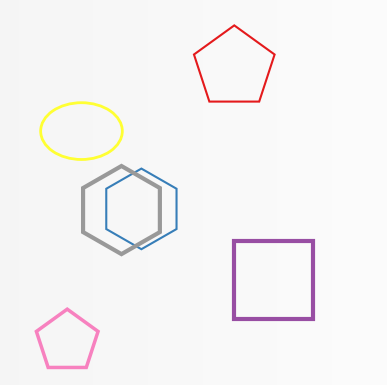[{"shape": "pentagon", "thickness": 1.5, "radius": 0.55, "center": [0.605, 0.825]}, {"shape": "hexagon", "thickness": 1.5, "radius": 0.52, "center": [0.365, 0.457]}, {"shape": "square", "thickness": 3, "radius": 0.51, "center": [0.705, 0.272]}, {"shape": "oval", "thickness": 2, "radius": 0.53, "center": [0.21, 0.659]}, {"shape": "pentagon", "thickness": 2.5, "radius": 0.42, "center": [0.173, 0.113]}, {"shape": "hexagon", "thickness": 3, "radius": 0.57, "center": [0.313, 0.454]}]